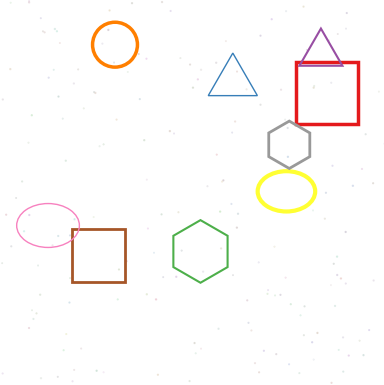[{"shape": "square", "thickness": 2.5, "radius": 0.4, "center": [0.85, 0.757]}, {"shape": "triangle", "thickness": 1, "radius": 0.37, "center": [0.605, 0.788]}, {"shape": "hexagon", "thickness": 1.5, "radius": 0.41, "center": [0.521, 0.347]}, {"shape": "triangle", "thickness": 1.5, "radius": 0.32, "center": [0.834, 0.861]}, {"shape": "circle", "thickness": 2.5, "radius": 0.29, "center": [0.299, 0.884]}, {"shape": "oval", "thickness": 3, "radius": 0.37, "center": [0.744, 0.503]}, {"shape": "square", "thickness": 2, "radius": 0.34, "center": [0.256, 0.336]}, {"shape": "oval", "thickness": 1, "radius": 0.41, "center": [0.125, 0.414]}, {"shape": "hexagon", "thickness": 2, "radius": 0.31, "center": [0.751, 0.624]}]